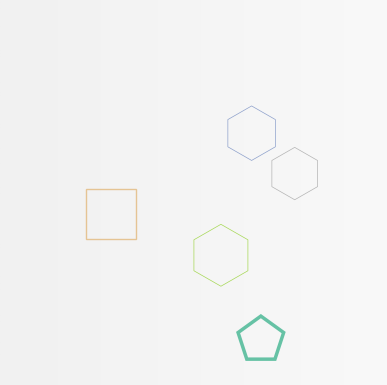[{"shape": "pentagon", "thickness": 2.5, "radius": 0.31, "center": [0.673, 0.117]}, {"shape": "hexagon", "thickness": 0.5, "radius": 0.35, "center": [0.649, 0.654]}, {"shape": "hexagon", "thickness": 0.5, "radius": 0.4, "center": [0.57, 0.337]}, {"shape": "square", "thickness": 1, "radius": 0.33, "center": [0.286, 0.444]}, {"shape": "hexagon", "thickness": 0.5, "radius": 0.34, "center": [0.761, 0.549]}]